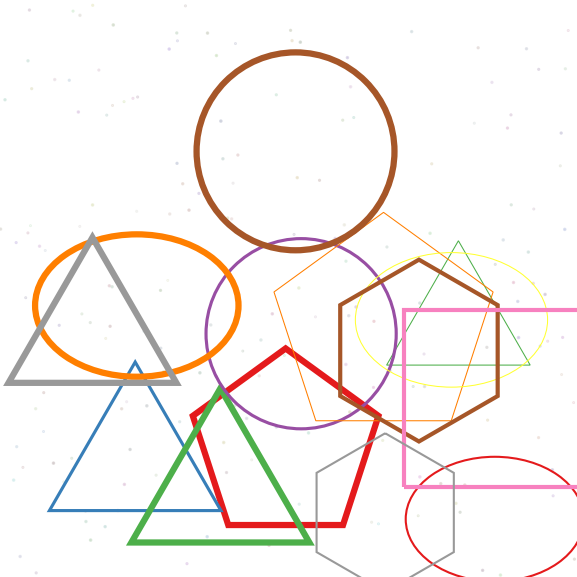[{"shape": "pentagon", "thickness": 3, "radius": 0.85, "center": [0.495, 0.227]}, {"shape": "oval", "thickness": 1, "radius": 0.77, "center": [0.857, 0.1]}, {"shape": "triangle", "thickness": 1.5, "radius": 0.86, "center": [0.234, 0.201]}, {"shape": "triangle", "thickness": 3, "radius": 0.89, "center": [0.382, 0.149]}, {"shape": "triangle", "thickness": 0.5, "radius": 0.72, "center": [0.794, 0.439]}, {"shape": "circle", "thickness": 1.5, "radius": 0.82, "center": [0.521, 0.421]}, {"shape": "pentagon", "thickness": 0.5, "radius": 1.0, "center": [0.664, 0.432]}, {"shape": "oval", "thickness": 3, "radius": 0.88, "center": [0.237, 0.47]}, {"shape": "oval", "thickness": 0.5, "radius": 0.83, "center": [0.782, 0.445]}, {"shape": "hexagon", "thickness": 2, "radius": 0.79, "center": [0.725, 0.392]}, {"shape": "circle", "thickness": 3, "radius": 0.86, "center": [0.512, 0.737]}, {"shape": "square", "thickness": 2, "radius": 0.77, "center": [0.853, 0.309]}, {"shape": "triangle", "thickness": 3, "radius": 0.84, "center": [0.16, 0.42]}, {"shape": "hexagon", "thickness": 1, "radius": 0.69, "center": [0.667, 0.112]}]